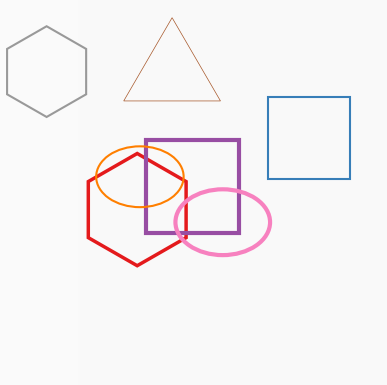[{"shape": "hexagon", "thickness": 2.5, "radius": 0.73, "center": [0.354, 0.456]}, {"shape": "square", "thickness": 1.5, "radius": 0.53, "center": [0.798, 0.642]}, {"shape": "square", "thickness": 3, "radius": 0.6, "center": [0.497, 0.516]}, {"shape": "oval", "thickness": 1.5, "radius": 0.56, "center": [0.361, 0.541]}, {"shape": "triangle", "thickness": 0.5, "radius": 0.72, "center": [0.444, 0.81]}, {"shape": "oval", "thickness": 3, "radius": 0.61, "center": [0.575, 0.423]}, {"shape": "hexagon", "thickness": 1.5, "radius": 0.59, "center": [0.12, 0.814]}]